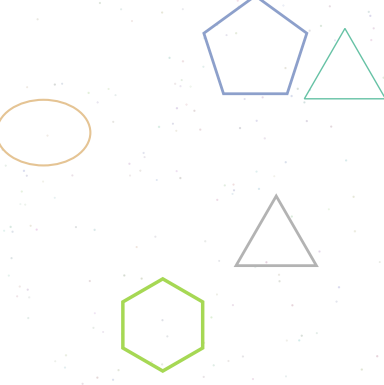[{"shape": "triangle", "thickness": 1, "radius": 0.61, "center": [0.896, 0.804]}, {"shape": "pentagon", "thickness": 2, "radius": 0.7, "center": [0.663, 0.87]}, {"shape": "hexagon", "thickness": 2.5, "radius": 0.6, "center": [0.423, 0.156]}, {"shape": "oval", "thickness": 1.5, "radius": 0.61, "center": [0.113, 0.656]}, {"shape": "triangle", "thickness": 2, "radius": 0.6, "center": [0.717, 0.37]}]